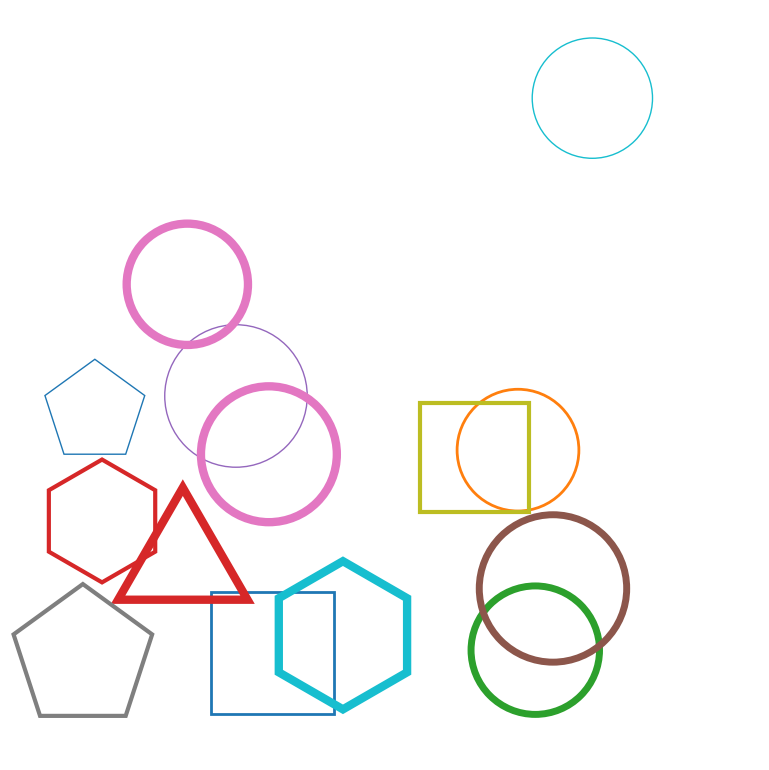[{"shape": "pentagon", "thickness": 0.5, "radius": 0.34, "center": [0.123, 0.465]}, {"shape": "square", "thickness": 1, "radius": 0.4, "center": [0.354, 0.152]}, {"shape": "circle", "thickness": 1, "radius": 0.4, "center": [0.673, 0.415]}, {"shape": "circle", "thickness": 2.5, "radius": 0.42, "center": [0.695, 0.156]}, {"shape": "triangle", "thickness": 3, "radius": 0.49, "center": [0.237, 0.27]}, {"shape": "hexagon", "thickness": 1.5, "radius": 0.4, "center": [0.133, 0.323]}, {"shape": "circle", "thickness": 0.5, "radius": 0.46, "center": [0.306, 0.486]}, {"shape": "circle", "thickness": 2.5, "radius": 0.48, "center": [0.718, 0.236]}, {"shape": "circle", "thickness": 3, "radius": 0.39, "center": [0.243, 0.631]}, {"shape": "circle", "thickness": 3, "radius": 0.44, "center": [0.349, 0.41]}, {"shape": "pentagon", "thickness": 1.5, "radius": 0.47, "center": [0.108, 0.147]}, {"shape": "square", "thickness": 1.5, "radius": 0.35, "center": [0.616, 0.405]}, {"shape": "circle", "thickness": 0.5, "radius": 0.39, "center": [0.769, 0.873]}, {"shape": "hexagon", "thickness": 3, "radius": 0.48, "center": [0.445, 0.175]}]